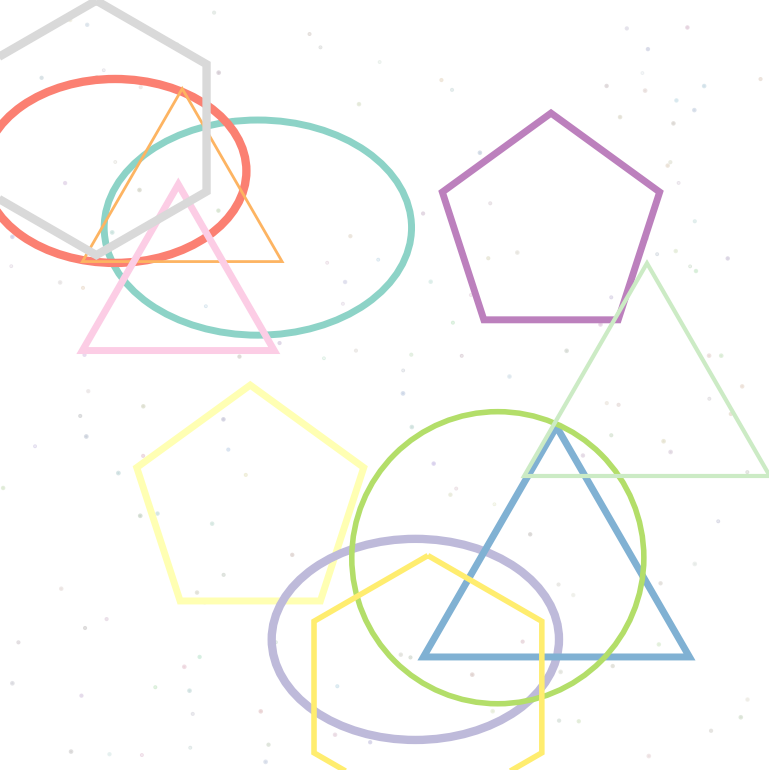[{"shape": "oval", "thickness": 2.5, "radius": 1.0, "center": [0.335, 0.704]}, {"shape": "pentagon", "thickness": 2.5, "radius": 0.77, "center": [0.325, 0.345]}, {"shape": "oval", "thickness": 3, "radius": 0.93, "center": [0.539, 0.17]}, {"shape": "oval", "thickness": 3, "radius": 0.85, "center": [0.149, 0.778]}, {"shape": "triangle", "thickness": 2.5, "radius": 1.0, "center": [0.723, 0.247]}, {"shape": "triangle", "thickness": 1, "radius": 0.75, "center": [0.237, 0.735]}, {"shape": "circle", "thickness": 2, "radius": 0.95, "center": [0.647, 0.276]}, {"shape": "triangle", "thickness": 2.5, "radius": 0.72, "center": [0.232, 0.617]}, {"shape": "hexagon", "thickness": 3, "radius": 0.83, "center": [0.125, 0.834]}, {"shape": "pentagon", "thickness": 2.5, "radius": 0.74, "center": [0.716, 0.705]}, {"shape": "triangle", "thickness": 1.5, "radius": 0.92, "center": [0.84, 0.474]}, {"shape": "hexagon", "thickness": 2, "radius": 0.85, "center": [0.556, 0.108]}]